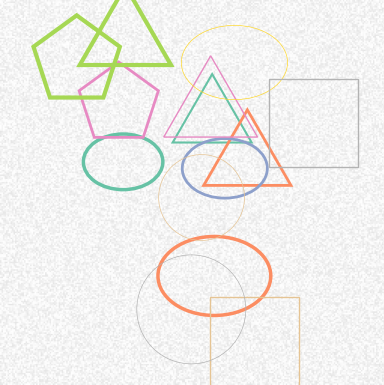[{"shape": "triangle", "thickness": 1.5, "radius": 0.59, "center": [0.551, 0.689]}, {"shape": "oval", "thickness": 2.5, "radius": 0.52, "center": [0.32, 0.58]}, {"shape": "triangle", "thickness": 2, "radius": 0.65, "center": [0.642, 0.584]}, {"shape": "oval", "thickness": 2.5, "radius": 0.73, "center": [0.557, 0.283]}, {"shape": "oval", "thickness": 2, "radius": 0.55, "center": [0.584, 0.563]}, {"shape": "pentagon", "thickness": 2, "radius": 0.54, "center": [0.308, 0.731]}, {"shape": "triangle", "thickness": 1, "radius": 0.7, "center": [0.547, 0.714]}, {"shape": "pentagon", "thickness": 3, "radius": 0.59, "center": [0.199, 0.842]}, {"shape": "triangle", "thickness": 3, "radius": 0.68, "center": [0.326, 0.9]}, {"shape": "oval", "thickness": 0.5, "radius": 0.69, "center": [0.609, 0.838]}, {"shape": "square", "thickness": 1, "radius": 0.58, "center": [0.661, 0.113]}, {"shape": "circle", "thickness": 0.5, "radius": 0.56, "center": [0.524, 0.487]}, {"shape": "square", "thickness": 1, "radius": 0.58, "center": [0.814, 0.681]}, {"shape": "circle", "thickness": 0.5, "radius": 0.71, "center": [0.497, 0.196]}]